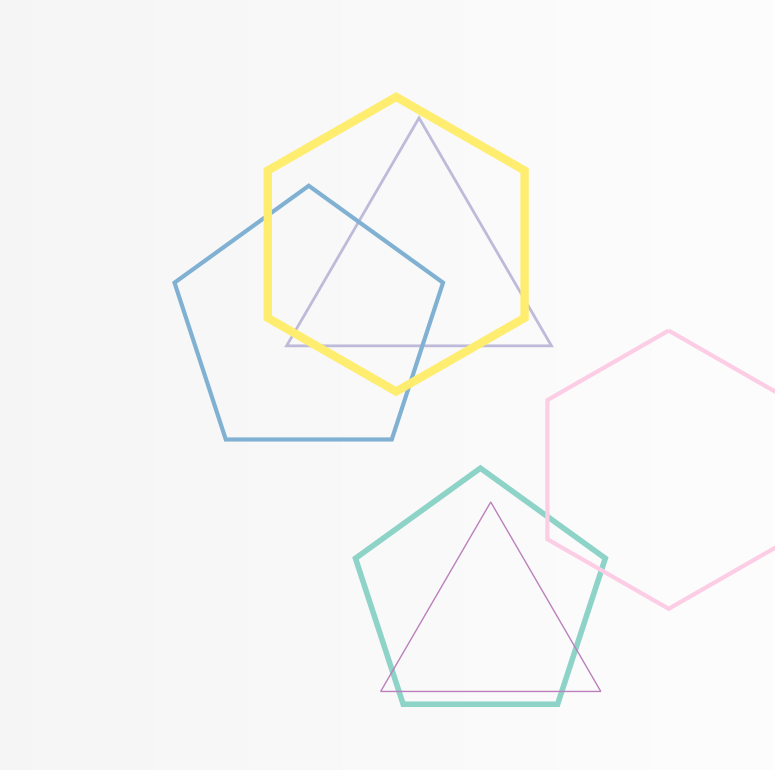[{"shape": "pentagon", "thickness": 2, "radius": 0.85, "center": [0.62, 0.223]}, {"shape": "triangle", "thickness": 1, "radius": 0.99, "center": [0.541, 0.65]}, {"shape": "pentagon", "thickness": 1.5, "radius": 0.91, "center": [0.398, 0.577]}, {"shape": "hexagon", "thickness": 1.5, "radius": 0.9, "center": [0.863, 0.39]}, {"shape": "triangle", "thickness": 0.5, "radius": 0.82, "center": [0.633, 0.184]}, {"shape": "hexagon", "thickness": 3, "radius": 0.96, "center": [0.511, 0.683]}]